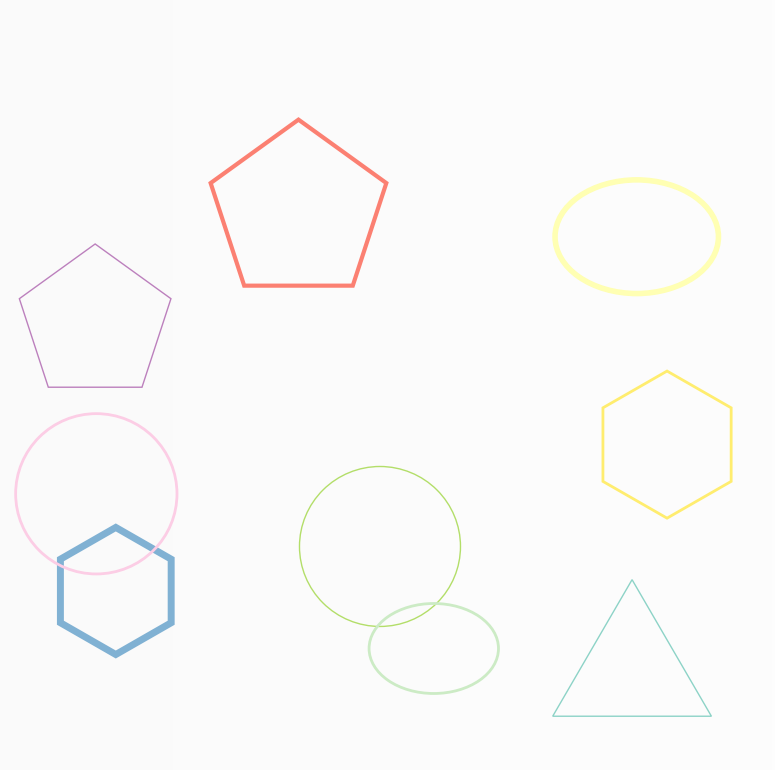[{"shape": "triangle", "thickness": 0.5, "radius": 0.59, "center": [0.816, 0.129]}, {"shape": "oval", "thickness": 2, "radius": 0.53, "center": [0.822, 0.693]}, {"shape": "pentagon", "thickness": 1.5, "radius": 0.6, "center": [0.385, 0.725]}, {"shape": "hexagon", "thickness": 2.5, "radius": 0.41, "center": [0.149, 0.233]}, {"shape": "circle", "thickness": 0.5, "radius": 0.52, "center": [0.49, 0.29]}, {"shape": "circle", "thickness": 1, "radius": 0.52, "center": [0.124, 0.359]}, {"shape": "pentagon", "thickness": 0.5, "radius": 0.51, "center": [0.123, 0.58]}, {"shape": "oval", "thickness": 1, "radius": 0.42, "center": [0.56, 0.158]}, {"shape": "hexagon", "thickness": 1, "radius": 0.48, "center": [0.861, 0.423]}]